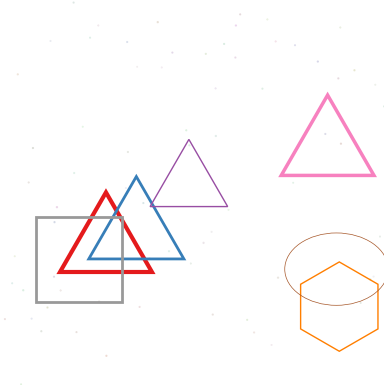[{"shape": "triangle", "thickness": 3, "radius": 0.69, "center": [0.275, 0.362]}, {"shape": "triangle", "thickness": 2, "radius": 0.71, "center": [0.354, 0.399]}, {"shape": "triangle", "thickness": 1, "radius": 0.58, "center": [0.491, 0.522]}, {"shape": "hexagon", "thickness": 1, "radius": 0.58, "center": [0.881, 0.204]}, {"shape": "oval", "thickness": 0.5, "radius": 0.67, "center": [0.874, 0.301]}, {"shape": "triangle", "thickness": 2.5, "radius": 0.7, "center": [0.851, 0.614]}, {"shape": "square", "thickness": 2, "radius": 0.56, "center": [0.205, 0.326]}]